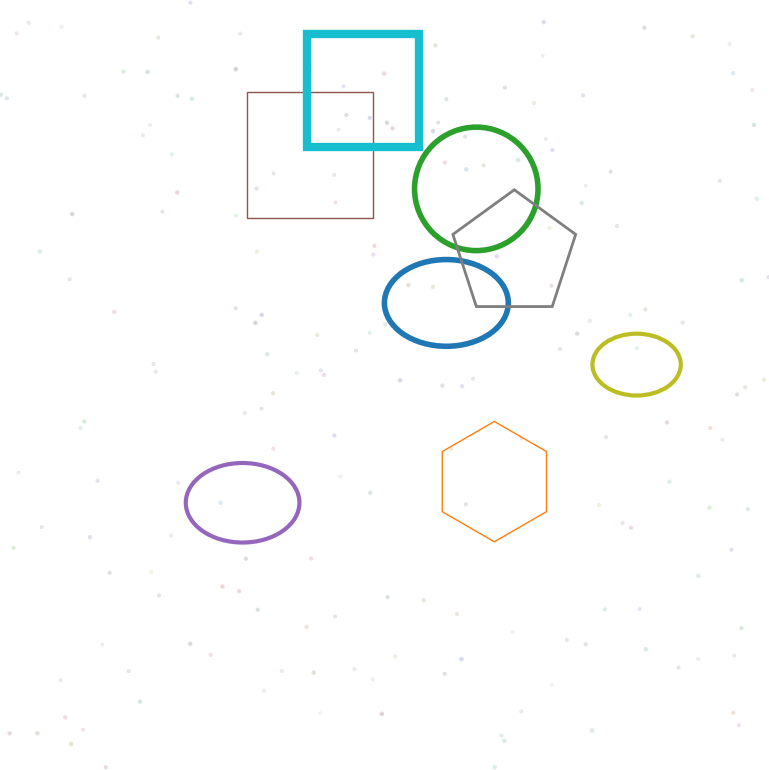[{"shape": "oval", "thickness": 2, "radius": 0.4, "center": [0.58, 0.607]}, {"shape": "hexagon", "thickness": 0.5, "radius": 0.39, "center": [0.642, 0.375]}, {"shape": "circle", "thickness": 2, "radius": 0.4, "center": [0.619, 0.755]}, {"shape": "oval", "thickness": 1.5, "radius": 0.37, "center": [0.315, 0.347]}, {"shape": "square", "thickness": 0.5, "radius": 0.41, "center": [0.402, 0.798]}, {"shape": "pentagon", "thickness": 1, "radius": 0.42, "center": [0.668, 0.67]}, {"shape": "oval", "thickness": 1.5, "radius": 0.29, "center": [0.827, 0.526]}, {"shape": "square", "thickness": 3, "radius": 0.36, "center": [0.472, 0.882]}]